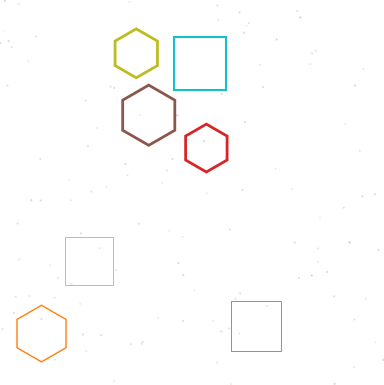[{"shape": "square", "thickness": 0.5, "radius": 0.32, "center": [0.665, 0.153]}, {"shape": "hexagon", "thickness": 1, "radius": 0.37, "center": [0.108, 0.134]}, {"shape": "hexagon", "thickness": 2, "radius": 0.31, "center": [0.536, 0.615]}, {"shape": "hexagon", "thickness": 2, "radius": 0.39, "center": [0.386, 0.701]}, {"shape": "square", "thickness": 0.5, "radius": 0.31, "center": [0.231, 0.323]}, {"shape": "hexagon", "thickness": 2, "radius": 0.32, "center": [0.354, 0.862]}, {"shape": "square", "thickness": 1.5, "radius": 0.34, "center": [0.52, 0.835]}]